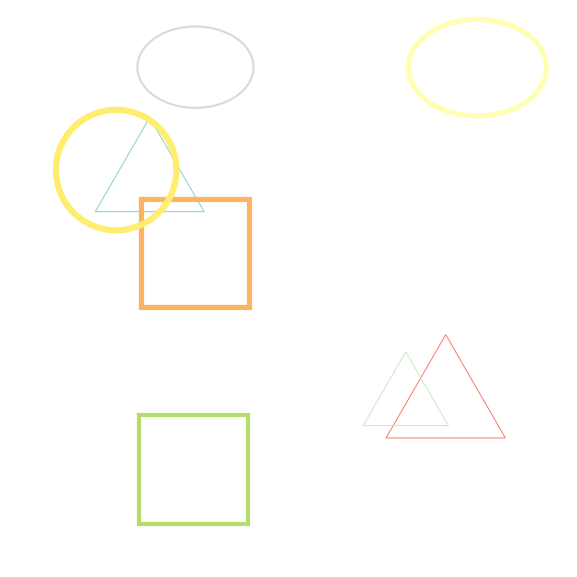[{"shape": "triangle", "thickness": 0.5, "radius": 0.54, "center": [0.259, 0.687]}, {"shape": "oval", "thickness": 2.5, "radius": 0.6, "center": [0.827, 0.882]}, {"shape": "triangle", "thickness": 0.5, "radius": 0.6, "center": [0.772, 0.3]}, {"shape": "square", "thickness": 2.5, "radius": 0.47, "center": [0.338, 0.561]}, {"shape": "square", "thickness": 2, "radius": 0.47, "center": [0.335, 0.186]}, {"shape": "oval", "thickness": 1, "radius": 0.5, "center": [0.338, 0.883]}, {"shape": "triangle", "thickness": 0.5, "radius": 0.43, "center": [0.703, 0.305]}, {"shape": "circle", "thickness": 3, "radius": 0.52, "center": [0.201, 0.705]}]